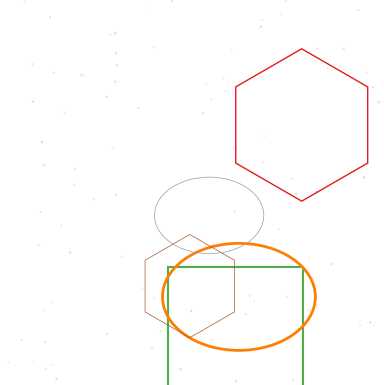[{"shape": "hexagon", "thickness": 1, "radius": 0.99, "center": [0.784, 0.675]}, {"shape": "square", "thickness": 1.5, "radius": 0.88, "center": [0.611, 0.13]}, {"shape": "oval", "thickness": 2, "radius": 0.99, "center": [0.621, 0.229]}, {"shape": "hexagon", "thickness": 0.5, "radius": 0.67, "center": [0.493, 0.257]}, {"shape": "oval", "thickness": 0.5, "radius": 0.71, "center": [0.543, 0.441]}]